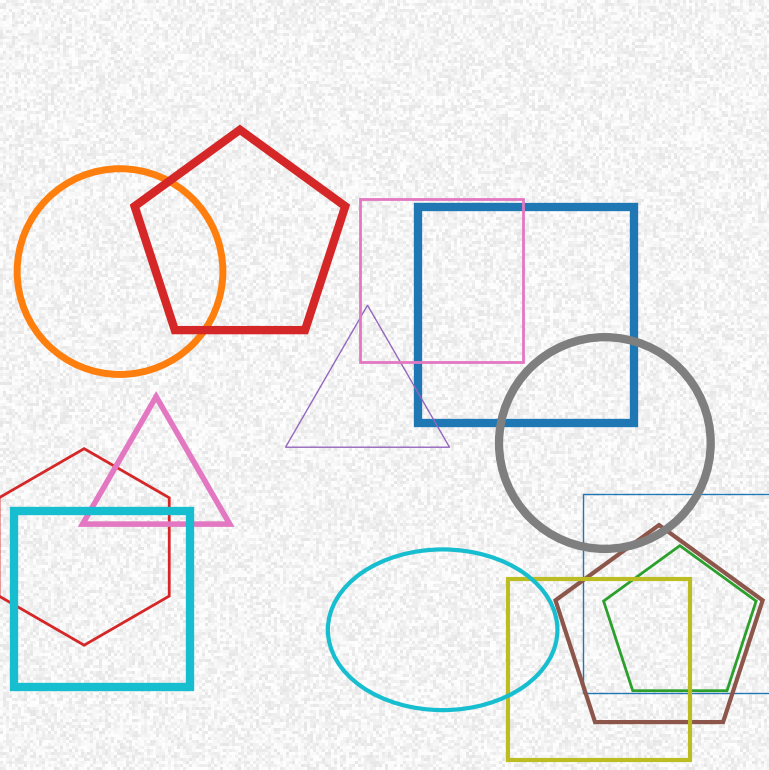[{"shape": "square", "thickness": 3, "radius": 0.7, "center": [0.683, 0.591]}, {"shape": "square", "thickness": 0.5, "radius": 0.65, "center": [0.886, 0.229]}, {"shape": "circle", "thickness": 2.5, "radius": 0.67, "center": [0.156, 0.647]}, {"shape": "pentagon", "thickness": 1, "radius": 0.52, "center": [0.883, 0.187]}, {"shape": "hexagon", "thickness": 1, "radius": 0.64, "center": [0.109, 0.29]}, {"shape": "pentagon", "thickness": 3, "radius": 0.72, "center": [0.312, 0.688]}, {"shape": "triangle", "thickness": 0.5, "radius": 0.61, "center": [0.477, 0.481]}, {"shape": "pentagon", "thickness": 1.5, "radius": 0.71, "center": [0.856, 0.177]}, {"shape": "triangle", "thickness": 2, "radius": 0.55, "center": [0.203, 0.375]}, {"shape": "square", "thickness": 1, "radius": 0.53, "center": [0.573, 0.636]}, {"shape": "circle", "thickness": 3, "radius": 0.69, "center": [0.786, 0.425]}, {"shape": "square", "thickness": 1.5, "radius": 0.59, "center": [0.778, 0.13]}, {"shape": "oval", "thickness": 1.5, "radius": 0.75, "center": [0.575, 0.182]}, {"shape": "square", "thickness": 3, "radius": 0.57, "center": [0.132, 0.222]}]